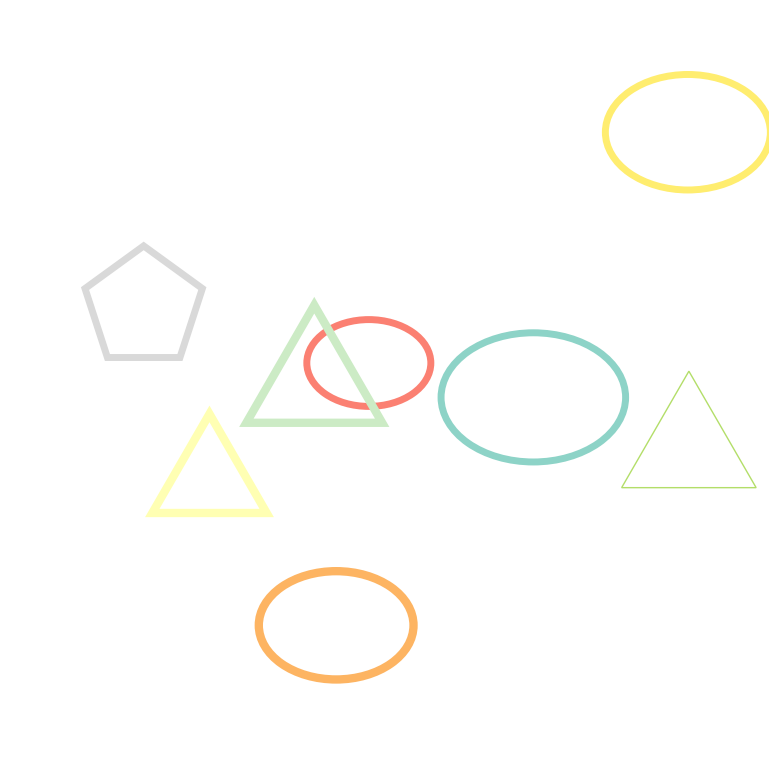[{"shape": "oval", "thickness": 2.5, "radius": 0.6, "center": [0.693, 0.484]}, {"shape": "triangle", "thickness": 3, "radius": 0.43, "center": [0.272, 0.377]}, {"shape": "oval", "thickness": 2.5, "radius": 0.4, "center": [0.479, 0.529]}, {"shape": "oval", "thickness": 3, "radius": 0.5, "center": [0.437, 0.188]}, {"shape": "triangle", "thickness": 0.5, "radius": 0.5, "center": [0.895, 0.417]}, {"shape": "pentagon", "thickness": 2.5, "radius": 0.4, "center": [0.187, 0.601]}, {"shape": "triangle", "thickness": 3, "radius": 0.51, "center": [0.408, 0.502]}, {"shape": "oval", "thickness": 2.5, "radius": 0.54, "center": [0.893, 0.828]}]